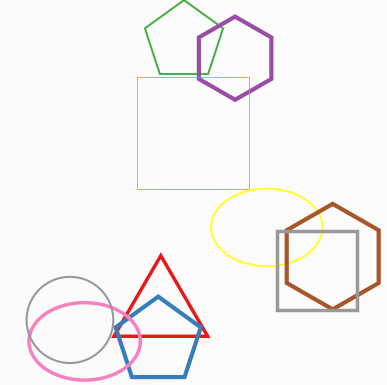[{"shape": "triangle", "thickness": 2.5, "radius": 0.7, "center": [0.415, 0.196]}, {"shape": "pentagon", "thickness": 3, "radius": 0.58, "center": [0.408, 0.114]}, {"shape": "pentagon", "thickness": 1.5, "radius": 0.53, "center": [0.475, 0.894]}, {"shape": "hexagon", "thickness": 3, "radius": 0.54, "center": [0.607, 0.849]}, {"shape": "square", "thickness": 0.5, "radius": 0.72, "center": [0.499, 0.655]}, {"shape": "oval", "thickness": 1.5, "radius": 0.72, "center": [0.688, 0.409]}, {"shape": "hexagon", "thickness": 3, "radius": 0.69, "center": [0.859, 0.333]}, {"shape": "oval", "thickness": 2.5, "radius": 0.72, "center": [0.218, 0.113]}, {"shape": "square", "thickness": 2.5, "radius": 0.51, "center": [0.818, 0.296]}, {"shape": "circle", "thickness": 1.5, "radius": 0.56, "center": [0.18, 0.169]}]